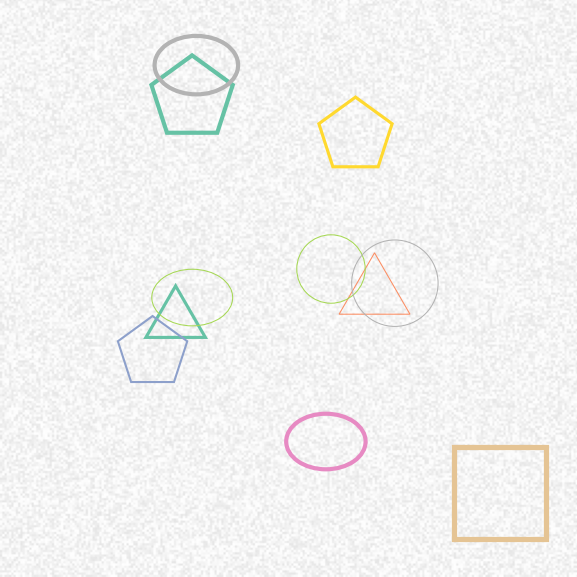[{"shape": "triangle", "thickness": 1.5, "radius": 0.3, "center": [0.304, 0.445]}, {"shape": "pentagon", "thickness": 2, "radius": 0.37, "center": [0.333, 0.829]}, {"shape": "triangle", "thickness": 0.5, "radius": 0.35, "center": [0.649, 0.49]}, {"shape": "pentagon", "thickness": 1, "radius": 0.32, "center": [0.264, 0.389]}, {"shape": "oval", "thickness": 2, "radius": 0.34, "center": [0.564, 0.235]}, {"shape": "oval", "thickness": 0.5, "radius": 0.35, "center": [0.333, 0.484]}, {"shape": "circle", "thickness": 0.5, "radius": 0.3, "center": [0.573, 0.533]}, {"shape": "pentagon", "thickness": 1.5, "radius": 0.33, "center": [0.616, 0.764]}, {"shape": "square", "thickness": 2.5, "radius": 0.4, "center": [0.866, 0.146]}, {"shape": "circle", "thickness": 0.5, "radius": 0.37, "center": [0.684, 0.509]}, {"shape": "oval", "thickness": 2, "radius": 0.36, "center": [0.34, 0.886]}]